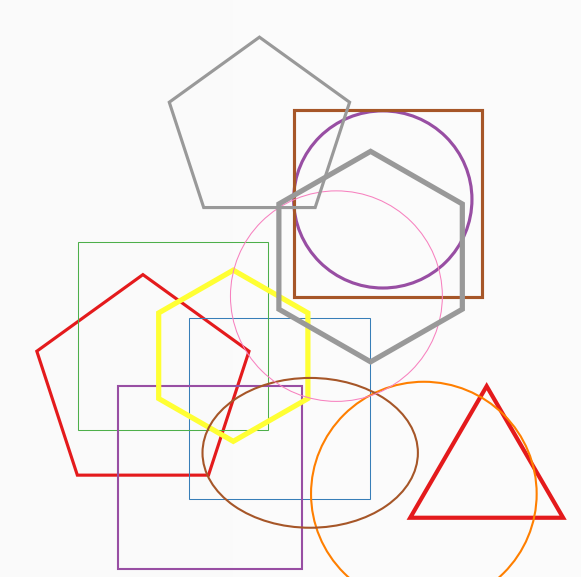[{"shape": "pentagon", "thickness": 1.5, "radius": 0.96, "center": [0.246, 0.332]}, {"shape": "triangle", "thickness": 2, "radius": 0.76, "center": [0.837, 0.179]}, {"shape": "square", "thickness": 0.5, "radius": 0.78, "center": [0.481, 0.292]}, {"shape": "square", "thickness": 0.5, "radius": 0.81, "center": [0.298, 0.418]}, {"shape": "circle", "thickness": 1.5, "radius": 0.77, "center": [0.659, 0.654]}, {"shape": "square", "thickness": 1, "radius": 0.79, "center": [0.361, 0.172]}, {"shape": "circle", "thickness": 1, "radius": 0.97, "center": [0.729, 0.144]}, {"shape": "hexagon", "thickness": 2.5, "radius": 0.74, "center": [0.401, 0.383]}, {"shape": "square", "thickness": 1.5, "radius": 0.81, "center": [0.668, 0.646]}, {"shape": "oval", "thickness": 1, "radius": 0.93, "center": [0.534, 0.215]}, {"shape": "circle", "thickness": 0.5, "radius": 0.91, "center": [0.579, 0.486]}, {"shape": "hexagon", "thickness": 2.5, "radius": 0.91, "center": [0.638, 0.555]}, {"shape": "pentagon", "thickness": 1.5, "radius": 0.82, "center": [0.446, 0.772]}]